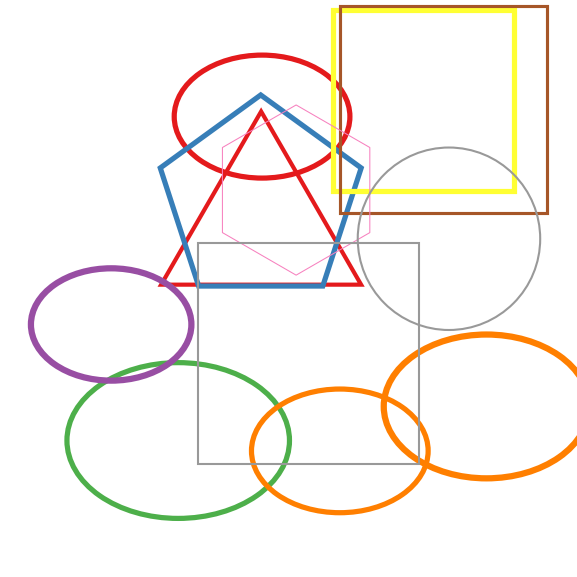[{"shape": "oval", "thickness": 2.5, "radius": 0.76, "center": [0.454, 0.797]}, {"shape": "triangle", "thickness": 2, "radius": 1.0, "center": [0.452, 0.606]}, {"shape": "pentagon", "thickness": 2.5, "radius": 0.91, "center": [0.451, 0.652]}, {"shape": "oval", "thickness": 2.5, "radius": 0.96, "center": [0.309, 0.236]}, {"shape": "oval", "thickness": 3, "radius": 0.69, "center": [0.192, 0.437]}, {"shape": "oval", "thickness": 3, "radius": 0.89, "center": [0.842, 0.295]}, {"shape": "oval", "thickness": 2.5, "radius": 0.76, "center": [0.588, 0.218]}, {"shape": "square", "thickness": 2.5, "radius": 0.78, "center": [0.734, 0.826]}, {"shape": "square", "thickness": 1.5, "radius": 0.89, "center": [0.768, 0.81]}, {"shape": "hexagon", "thickness": 0.5, "radius": 0.74, "center": [0.513, 0.67]}, {"shape": "circle", "thickness": 1, "radius": 0.79, "center": [0.777, 0.586]}, {"shape": "square", "thickness": 1, "radius": 0.96, "center": [0.534, 0.387]}]